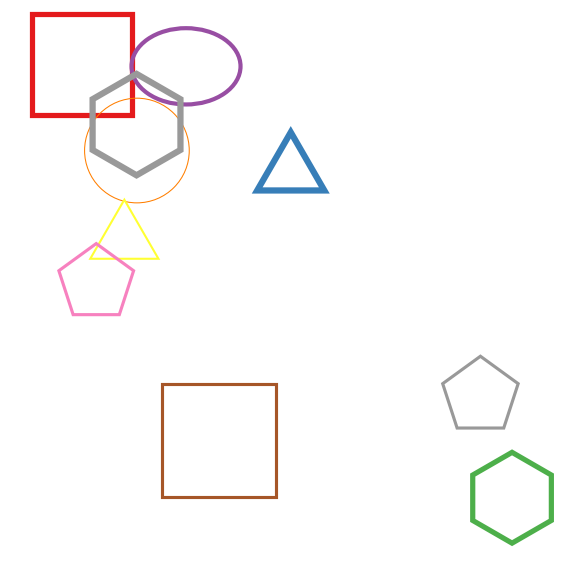[{"shape": "square", "thickness": 2.5, "radius": 0.44, "center": [0.142, 0.887]}, {"shape": "triangle", "thickness": 3, "radius": 0.34, "center": [0.503, 0.703]}, {"shape": "hexagon", "thickness": 2.5, "radius": 0.39, "center": [0.887, 0.137]}, {"shape": "oval", "thickness": 2, "radius": 0.47, "center": [0.322, 0.884]}, {"shape": "circle", "thickness": 0.5, "radius": 0.45, "center": [0.237, 0.738]}, {"shape": "triangle", "thickness": 1, "radius": 0.34, "center": [0.215, 0.585]}, {"shape": "square", "thickness": 1.5, "radius": 0.49, "center": [0.379, 0.236]}, {"shape": "pentagon", "thickness": 1.5, "radius": 0.34, "center": [0.167, 0.509]}, {"shape": "hexagon", "thickness": 3, "radius": 0.44, "center": [0.236, 0.783]}, {"shape": "pentagon", "thickness": 1.5, "radius": 0.34, "center": [0.832, 0.314]}]